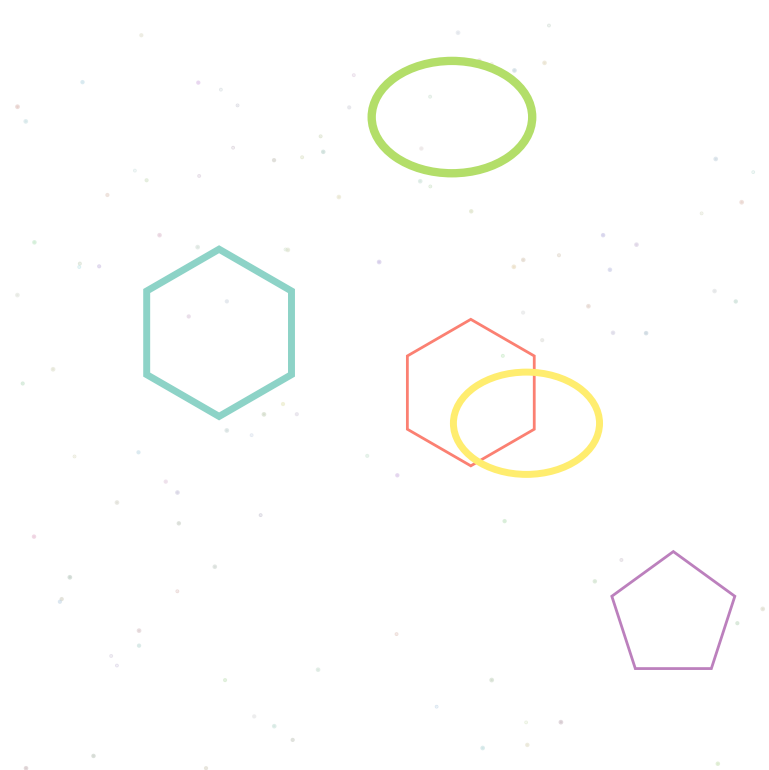[{"shape": "hexagon", "thickness": 2.5, "radius": 0.54, "center": [0.285, 0.568]}, {"shape": "hexagon", "thickness": 1, "radius": 0.48, "center": [0.611, 0.49]}, {"shape": "oval", "thickness": 3, "radius": 0.52, "center": [0.587, 0.848]}, {"shape": "pentagon", "thickness": 1, "radius": 0.42, "center": [0.874, 0.2]}, {"shape": "oval", "thickness": 2.5, "radius": 0.47, "center": [0.684, 0.45]}]